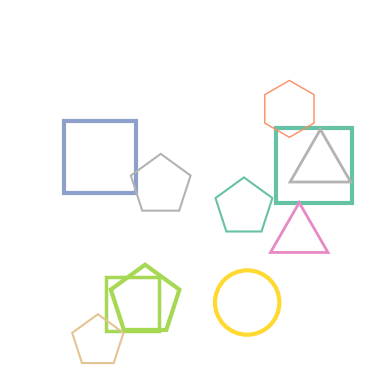[{"shape": "pentagon", "thickness": 1.5, "radius": 0.39, "center": [0.634, 0.462]}, {"shape": "square", "thickness": 3, "radius": 0.49, "center": [0.816, 0.571]}, {"shape": "hexagon", "thickness": 1, "radius": 0.37, "center": [0.752, 0.717]}, {"shape": "square", "thickness": 3, "radius": 0.46, "center": [0.26, 0.592]}, {"shape": "triangle", "thickness": 2, "radius": 0.43, "center": [0.777, 0.387]}, {"shape": "square", "thickness": 2.5, "radius": 0.35, "center": [0.344, 0.21]}, {"shape": "pentagon", "thickness": 3, "radius": 0.47, "center": [0.377, 0.219]}, {"shape": "circle", "thickness": 3, "radius": 0.42, "center": [0.642, 0.214]}, {"shape": "pentagon", "thickness": 1.5, "radius": 0.35, "center": [0.254, 0.114]}, {"shape": "triangle", "thickness": 2, "radius": 0.45, "center": [0.832, 0.573]}, {"shape": "pentagon", "thickness": 1.5, "radius": 0.41, "center": [0.417, 0.519]}]